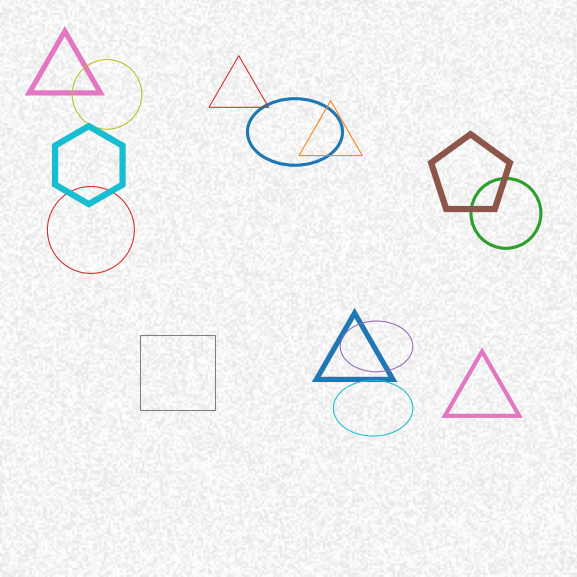[{"shape": "triangle", "thickness": 2.5, "radius": 0.38, "center": [0.614, 0.38]}, {"shape": "oval", "thickness": 1.5, "radius": 0.41, "center": [0.511, 0.771]}, {"shape": "triangle", "thickness": 0.5, "radius": 0.32, "center": [0.573, 0.761]}, {"shape": "circle", "thickness": 1.5, "radius": 0.3, "center": [0.876, 0.63]}, {"shape": "triangle", "thickness": 0.5, "radius": 0.3, "center": [0.413, 0.843]}, {"shape": "circle", "thickness": 0.5, "radius": 0.38, "center": [0.157, 0.601]}, {"shape": "oval", "thickness": 0.5, "radius": 0.31, "center": [0.652, 0.399]}, {"shape": "pentagon", "thickness": 3, "radius": 0.36, "center": [0.815, 0.695]}, {"shape": "triangle", "thickness": 2.5, "radius": 0.36, "center": [0.112, 0.874]}, {"shape": "triangle", "thickness": 2, "radius": 0.37, "center": [0.835, 0.316]}, {"shape": "square", "thickness": 0.5, "radius": 0.33, "center": [0.307, 0.355]}, {"shape": "circle", "thickness": 0.5, "radius": 0.3, "center": [0.185, 0.836]}, {"shape": "oval", "thickness": 0.5, "radius": 0.34, "center": [0.646, 0.292]}, {"shape": "hexagon", "thickness": 3, "radius": 0.34, "center": [0.154, 0.713]}]